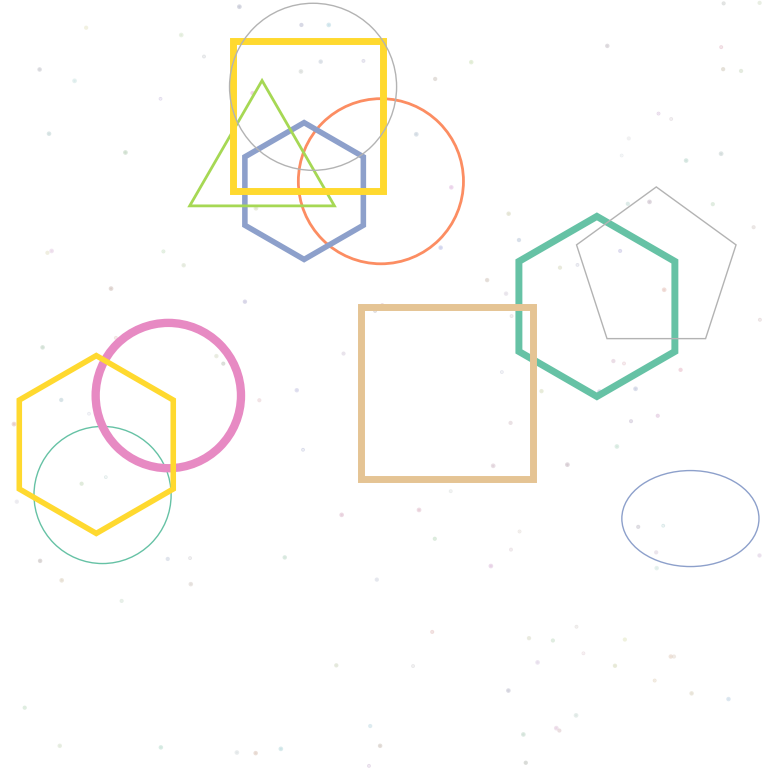[{"shape": "circle", "thickness": 0.5, "radius": 0.45, "center": [0.133, 0.357]}, {"shape": "hexagon", "thickness": 2.5, "radius": 0.58, "center": [0.775, 0.602]}, {"shape": "circle", "thickness": 1, "radius": 0.54, "center": [0.495, 0.765]}, {"shape": "oval", "thickness": 0.5, "radius": 0.45, "center": [0.897, 0.327]}, {"shape": "hexagon", "thickness": 2, "radius": 0.44, "center": [0.395, 0.752]}, {"shape": "circle", "thickness": 3, "radius": 0.47, "center": [0.219, 0.486]}, {"shape": "triangle", "thickness": 1, "radius": 0.54, "center": [0.34, 0.787]}, {"shape": "square", "thickness": 2.5, "radius": 0.49, "center": [0.4, 0.849]}, {"shape": "hexagon", "thickness": 2, "radius": 0.58, "center": [0.125, 0.423]}, {"shape": "square", "thickness": 2.5, "radius": 0.56, "center": [0.58, 0.49]}, {"shape": "pentagon", "thickness": 0.5, "radius": 0.54, "center": [0.852, 0.648]}, {"shape": "circle", "thickness": 0.5, "radius": 0.54, "center": [0.407, 0.887]}]